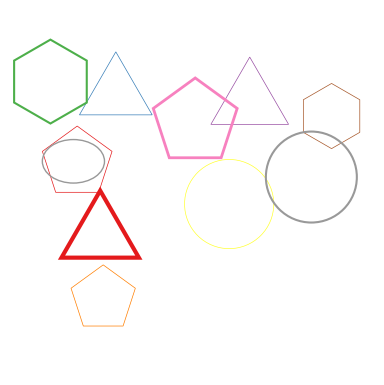[{"shape": "pentagon", "thickness": 0.5, "radius": 0.48, "center": [0.201, 0.577]}, {"shape": "triangle", "thickness": 3, "radius": 0.58, "center": [0.26, 0.389]}, {"shape": "triangle", "thickness": 0.5, "radius": 0.55, "center": [0.301, 0.756]}, {"shape": "hexagon", "thickness": 1.5, "radius": 0.54, "center": [0.131, 0.788]}, {"shape": "triangle", "thickness": 0.5, "radius": 0.58, "center": [0.649, 0.735]}, {"shape": "pentagon", "thickness": 0.5, "radius": 0.44, "center": [0.268, 0.224]}, {"shape": "circle", "thickness": 0.5, "radius": 0.58, "center": [0.595, 0.47]}, {"shape": "hexagon", "thickness": 0.5, "radius": 0.42, "center": [0.861, 0.699]}, {"shape": "pentagon", "thickness": 2, "radius": 0.57, "center": [0.507, 0.683]}, {"shape": "circle", "thickness": 1.5, "radius": 0.59, "center": [0.809, 0.54]}, {"shape": "oval", "thickness": 1, "radius": 0.4, "center": [0.191, 0.581]}]